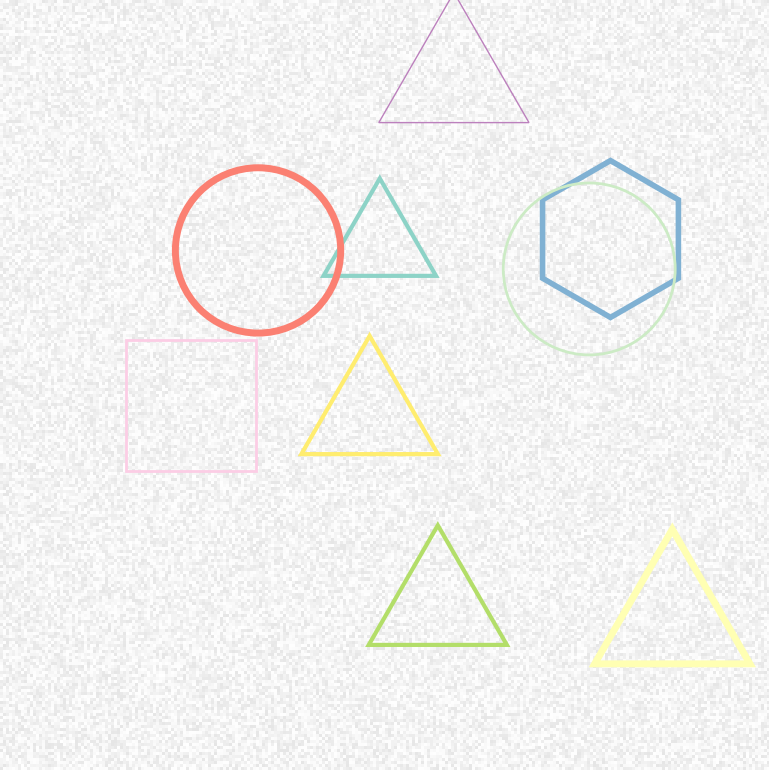[{"shape": "triangle", "thickness": 1.5, "radius": 0.42, "center": [0.493, 0.684]}, {"shape": "triangle", "thickness": 2.5, "radius": 0.58, "center": [0.873, 0.196]}, {"shape": "circle", "thickness": 2.5, "radius": 0.54, "center": [0.335, 0.675]}, {"shape": "hexagon", "thickness": 2, "radius": 0.51, "center": [0.793, 0.69]}, {"shape": "triangle", "thickness": 1.5, "radius": 0.52, "center": [0.569, 0.214]}, {"shape": "square", "thickness": 1, "radius": 0.42, "center": [0.248, 0.473]}, {"shape": "triangle", "thickness": 0.5, "radius": 0.56, "center": [0.589, 0.897]}, {"shape": "circle", "thickness": 1, "radius": 0.56, "center": [0.765, 0.651]}, {"shape": "triangle", "thickness": 1.5, "radius": 0.51, "center": [0.48, 0.461]}]